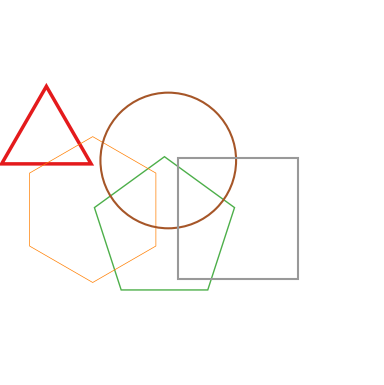[{"shape": "triangle", "thickness": 2.5, "radius": 0.67, "center": [0.12, 0.641]}, {"shape": "pentagon", "thickness": 1, "radius": 0.96, "center": [0.427, 0.402]}, {"shape": "hexagon", "thickness": 0.5, "radius": 0.95, "center": [0.241, 0.456]}, {"shape": "circle", "thickness": 1.5, "radius": 0.88, "center": [0.437, 0.583]}, {"shape": "square", "thickness": 1.5, "radius": 0.78, "center": [0.618, 0.433]}]